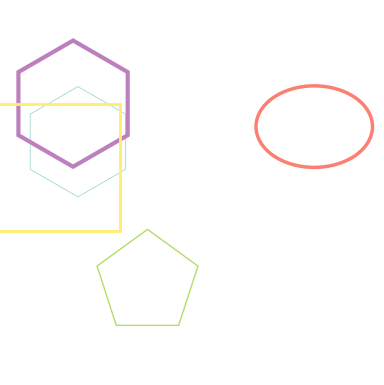[{"shape": "hexagon", "thickness": 0.5, "radius": 0.72, "center": [0.202, 0.632]}, {"shape": "oval", "thickness": 2.5, "radius": 0.76, "center": [0.816, 0.671]}, {"shape": "pentagon", "thickness": 1, "radius": 0.69, "center": [0.383, 0.266]}, {"shape": "hexagon", "thickness": 3, "radius": 0.82, "center": [0.19, 0.731]}, {"shape": "square", "thickness": 2, "radius": 0.82, "center": [0.147, 0.564]}]